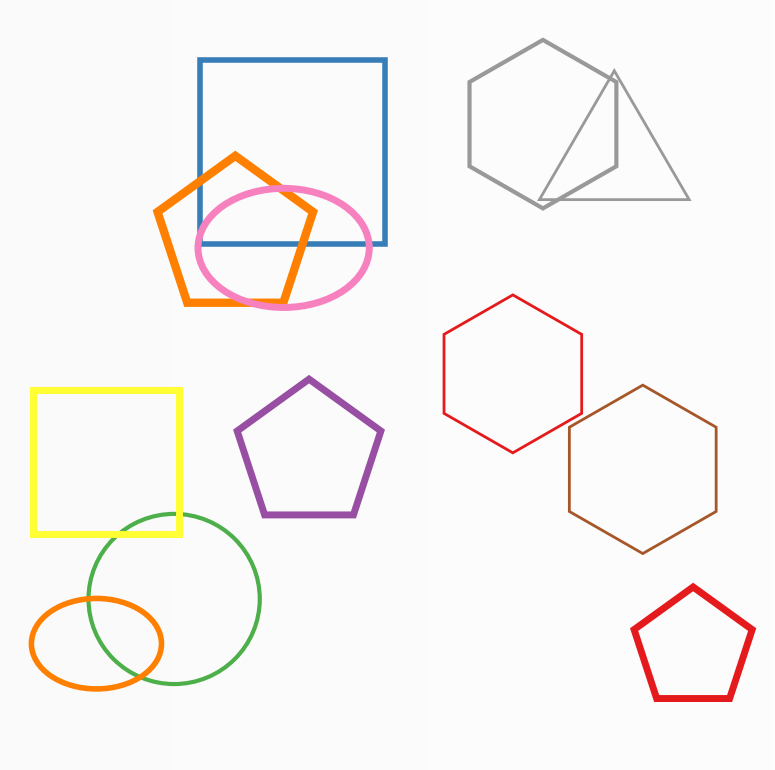[{"shape": "pentagon", "thickness": 2.5, "radius": 0.4, "center": [0.894, 0.158]}, {"shape": "hexagon", "thickness": 1, "radius": 0.51, "center": [0.662, 0.514]}, {"shape": "square", "thickness": 2, "radius": 0.6, "center": [0.377, 0.802]}, {"shape": "circle", "thickness": 1.5, "radius": 0.55, "center": [0.225, 0.222]}, {"shape": "pentagon", "thickness": 2.5, "radius": 0.49, "center": [0.399, 0.41]}, {"shape": "oval", "thickness": 2, "radius": 0.42, "center": [0.124, 0.164]}, {"shape": "pentagon", "thickness": 3, "radius": 0.53, "center": [0.304, 0.692]}, {"shape": "square", "thickness": 2.5, "radius": 0.47, "center": [0.137, 0.4]}, {"shape": "hexagon", "thickness": 1, "radius": 0.55, "center": [0.829, 0.39]}, {"shape": "oval", "thickness": 2.5, "radius": 0.55, "center": [0.366, 0.678]}, {"shape": "hexagon", "thickness": 1.5, "radius": 0.55, "center": [0.701, 0.839]}, {"shape": "triangle", "thickness": 1, "radius": 0.56, "center": [0.793, 0.797]}]